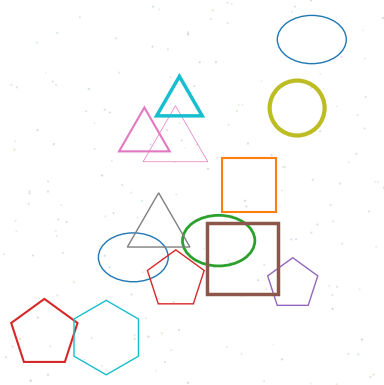[{"shape": "oval", "thickness": 1, "radius": 0.45, "center": [0.81, 0.897]}, {"shape": "oval", "thickness": 1, "radius": 0.45, "center": [0.346, 0.332]}, {"shape": "square", "thickness": 1.5, "radius": 0.35, "center": [0.647, 0.52]}, {"shape": "oval", "thickness": 2, "radius": 0.47, "center": [0.568, 0.375]}, {"shape": "pentagon", "thickness": 1.5, "radius": 0.45, "center": [0.115, 0.133]}, {"shape": "pentagon", "thickness": 1, "radius": 0.39, "center": [0.457, 0.274]}, {"shape": "pentagon", "thickness": 1, "radius": 0.34, "center": [0.76, 0.262]}, {"shape": "square", "thickness": 2.5, "radius": 0.46, "center": [0.63, 0.328]}, {"shape": "triangle", "thickness": 0.5, "radius": 0.48, "center": [0.456, 0.628]}, {"shape": "triangle", "thickness": 1.5, "radius": 0.38, "center": [0.375, 0.645]}, {"shape": "triangle", "thickness": 1, "radius": 0.47, "center": [0.412, 0.405]}, {"shape": "circle", "thickness": 3, "radius": 0.36, "center": [0.772, 0.719]}, {"shape": "triangle", "thickness": 2.5, "radius": 0.34, "center": [0.466, 0.733]}, {"shape": "hexagon", "thickness": 1, "radius": 0.48, "center": [0.276, 0.123]}]